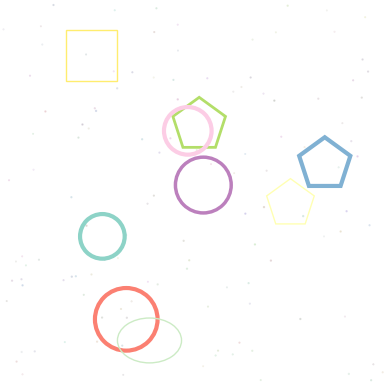[{"shape": "circle", "thickness": 3, "radius": 0.29, "center": [0.266, 0.386]}, {"shape": "pentagon", "thickness": 1, "radius": 0.32, "center": [0.754, 0.471]}, {"shape": "circle", "thickness": 3, "radius": 0.41, "center": [0.328, 0.171]}, {"shape": "pentagon", "thickness": 3, "radius": 0.35, "center": [0.844, 0.574]}, {"shape": "pentagon", "thickness": 2, "radius": 0.36, "center": [0.517, 0.675]}, {"shape": "circle", "thickness": 3, "radius": 0.31, "center": [0.488, 0.66]}, {"shape": "circle", "thickness": 2.5, "radius": 0.36, "center": [0.528, 0.519]}, {"shape": "oval", "thickness": 1, "radius": 0.42, "center": [0.388, 0.116]}, {"shape": "square", "thickness": 1, "radius": 0.33, "center": [0.239, 0.857]}]